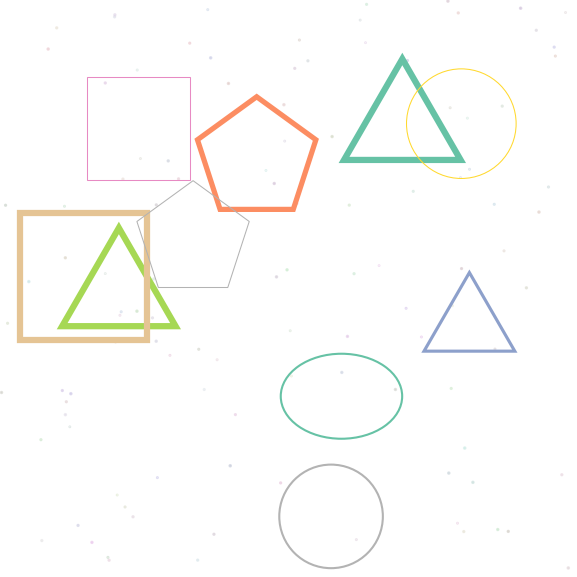[{"shape": "triangle", "thickness": 3, "radius": 0.58, "center": [0.697, 0.78]}, {"shape": "oval", "thickness": 1, "radius": 0.53, "center": [0.591, 0.313]}, {"shape": "pentagon", "thickness": 2.5, "radius": 0.54, "center": [0.444, 0.724]}, {"shape": "triangle", "thickness": 1.5, "radius": 0.45, "center": [0.813, 0.436]}, {"shape": "square", "thickness": 0.5, "radius": 0.45, "center": [0.24, 0.777]}, {"shape": "triangle", "thickness": 3, "radius": 0.57, "center": [0.206, 0.491]}, {"shape": "circle", "thickness": 0.5, "radius": 0.47, "center": [0.799, 0.785]}, {"shape": "square", "thickness": 3, "radius": 0.55, "center": [0.144, 0.521]}, {"shape": "pentagon", "thickness": 0.5, "radius": 0.51, "center": [0.334, 0.584]}, {"shape": "circle", "thickness": 1, "radius": 0.45, "center": [0.573, 0.105]}]